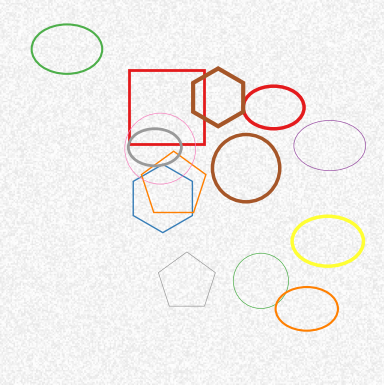[{"shape": "square", "thickness": 2, "radius": 0.48, "center": [0.432, 0.723]}, {"shape": "oval", "thickness": 2.5, "radius": 0.4, "center": [0.711, 0.721]}, {"shape": "hexagon", "thickness": 1, "radius": 0.44, "center": [0.423, 0.484]}, {"shape": "oval", "thickness": 1.5, "radius": 0.46, "center": [0.174, 0.872]}, {"shape": "circle", "thickness": 0.5, "radius": 0.36, "center": [0.678, 0.27]}, {"shape": "oval", "thickness": 0.5, "radius": 0.47, "center": [0.857, 0.622]}, {"shape": "oval", "thickness": 1.5, "radius": 0.4, "center": [0.797, 0.198]}, {"shape": "pentagon", "thickness": 1, "radius": 0.44, "center": [0.451, 0.519]}, {"shape": "oval", "thickness": 2.5, "radius": 0.46, "center": [0.851, 0.373]}, {"shape": "circle", "thickness": 2.5, "radius": 0.44, "center": [0.639, 0.563]}, {"shape": "hexagon", "thickness": 3, "radius": 0.38, "center": [0.567, 0.747]}, {"shape": "circle", "thickness": 0.5, "radius": 0.46, "center": [0.416, 0.614]}, {"shape": "oval", "thickness": 2, "radius": 0.34, "center": [0.402, 0.617]}, {"shape": "pentagon", "thickness": 0.5, "radius": 0.39, "center": [0.485, 0.268]}]